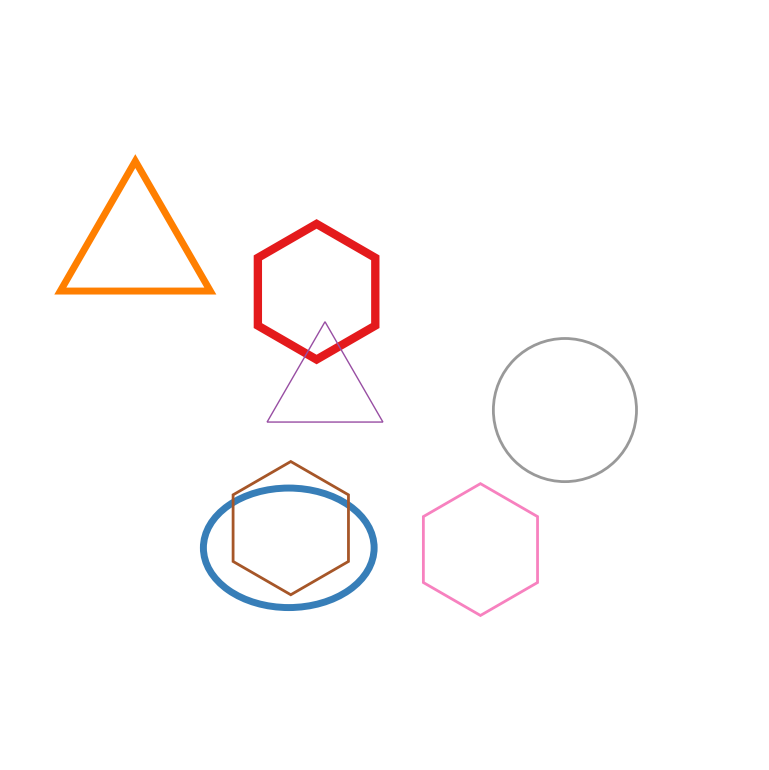[{"shape": "hexagon", "thickness": 3, "radius": 0.44, "center": [0.411, 0.621]}, {"shape": "oval", "thickness": 2.5, "radius": 0.55, "center": [0.375, 0.289]}, {"shape": "triangle", "thickness": 0.5, "radius": 0.43, "center": [0.422, 0.495]}, {"shape": "triangle", "thickness": 2.5, "radius": 0.56, "center": [0.176, 0.678]}, {"shape": "hexagon", "thickness": 1, "radius": 0.43, "center": [0.378, 0.314]}, {"shape": "hexagon", "thickness": 1, "radius": 0.43, "center": [0.624, 0.286]}, {"shape": "circle", "thickness": 1, "radius": 0.46, "center": [0.734, 0.467]}]